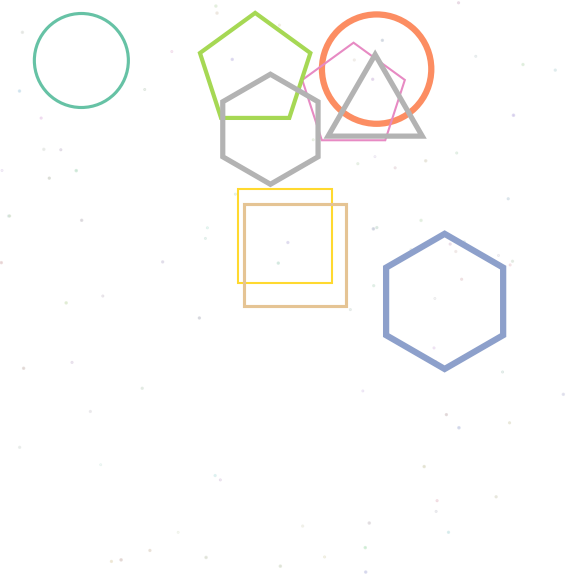[{"shape": "circle", "thickness": 1.5, "radius": 0.41, "center": [0.141, 0.894]}, {"shape": "circle", "thickness": 3, "radius": 0.47, "center": [0.652, 0.879]}, {"shape": "hexagon", "thickness": 3, "radius": 0.59, "center": [0.77, 0.477]}, {"shape": "pentagon", "thickness": 1, "radius": 0.47, "center": [0.612, 0.832]}, {"shape": "pentagon", "thickness": 2, "radius": 0.5, "center": [0.442, 0.876]}, {"shape": "square", "thickness": 1, "radius": 0.41, "center": [0.494, 0.591]}, {"shape": "square", "thickness": 1.5, "radius": 0.44, "center": [0.511, 0.558]}, {"shape": "triangle", "thickness": 2.5, "radius": 0.47, "center": [0.65, 0.811]}, {"shape": "hexagon", "thickness": 2.5, "radius": 0.48, "center": [0.468, 0.775]}]